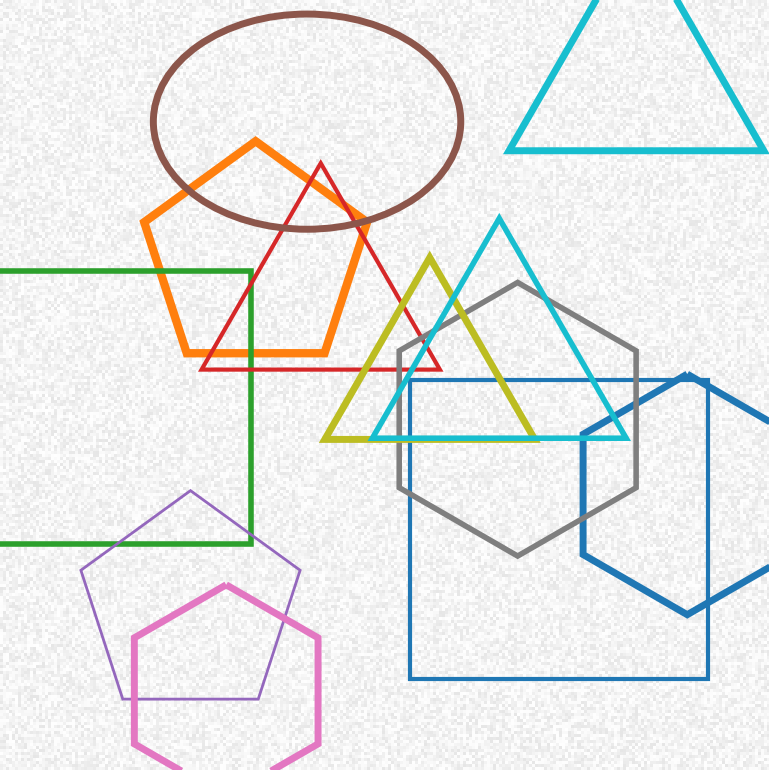[{"shape": "square", "thickness": 1.5, "radius": 0.97, "center": [0.726, 0.312]}, {"shape": "hexagon", "thickness": 2.5, "radius": 0.78, "center": [0.893, 0.358]}, {"shape": "pentagon", "thickness": 3, "radius": 0.76, "center": [0.332, 0.664]}, {"shape": "square", "thickness": 2, "radius": 0.89, "center": [0.148, 0.471]}, {"shape": "triangle", "thickness": 1.5, "radius": 0.89, "center": [0.417, 0.609]}, {"shape": "pentagon", "thickness": 1, "radius": 0.75, "center": [0.247, 0.213]}, {"shape": "oval", "thickness": 2.5, "radius": 1.0, "center": [0.399, 0.842]}, {"shape": "hexagon", "thickness": 2.5, "radius": 0.69, "center": [0.294, 0.103]}, {"shape": "hexagon", "thickness": 2, "radius": 0.89, "center": [0.672, 0.455]}, {"shape": "triangle", "thickness": 2.5, "radius": 0.79, "center": [0.558, 0.508]}, {"shape": "triangle", "thickness": 2.5, "radius": 0.96, "center": [0.827, 0.9]}, {"shape": "triangle", "thickness": 2, "radius": 0.95, "center": [0.648, 0.526]}]